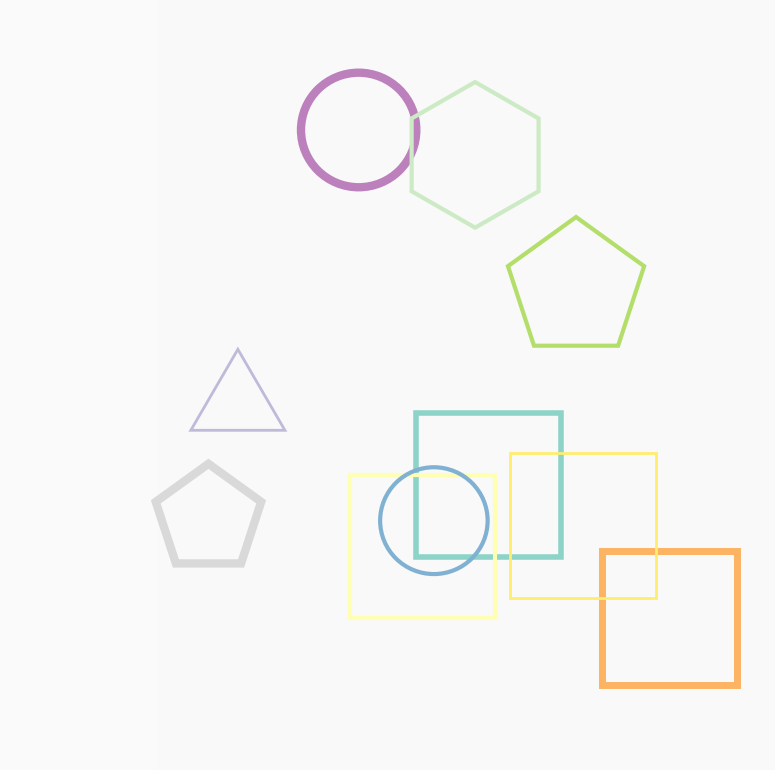[{"shape": "square", "thickness": 2, "radius": 0.47, "center": [0.63, 0.37]}, {"shape": "square", "thickness": 1.5, "radius": 0.47, "center": [0.545, 0.29]}, {"shape": "triangle", "thickness": 1, "radius": 0.35, "center": [0.307, 0.476]}, {"shape": "circle", "thickness": 1.5, "radius": 0.35, "center": [0.56, 0.324]}, {"shape": "square", "thickness": 2.5, "radius": 0.44, "center": [0.864, 0.198]}, {"shape": "pentagon", "thickness": 1.5, "radius": 0.46, "center": [0.743, 0.626]}, {"shape": "pentagon", "thickness": 3, "radius": 0.36, "center": [0.269, 0.326]}, {"shape": "circle", "thickness": 3, "radius": 0.37, "center": [0.463, 0.831]}, {"shape": "hexagon", "thickness": 1.5, "radius": 0.47, "center": [0.613, 0.799]}, {"shape": "square", "thickness": 1, "radius": 0.47, "center": [0.752, 0.318]}]